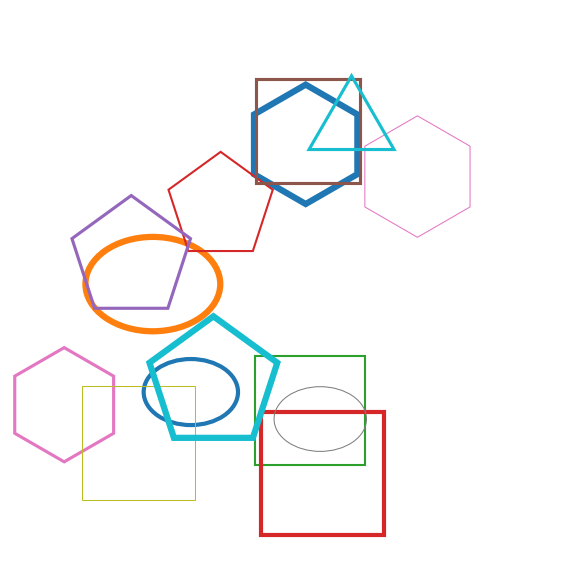[{"shape": "hexagon", "thickness": 3, "radius": 0.52, "center": [0.529, 0.749]}, {"shape": "oval", "thickness": 2, "radius": 0.41, "center": [0.33, 0.32]}, {"shape": "oval", "thickness": 3, "radius": 0.58, "center": [0.265, 0.507]}, {"shape": "square", "thickness": 1, "radius": 0.48, "center": [0.537, 0.288]}, {"shape": "pentagon", "thickness": 1, "radius": 0.47, "center": [0.382, 0.641]}, {"shape": "square", "thickness": 2, "radius": 0.53, "center": [0.558, 0.18]}, {"shape": "pentagon", "thickness": 1.5, "radius": 0.54, "center": [0.227, 0.553]}, {"shape": "square", "thickness": 1.5, "radius": 0.45, "center": [0.534, 0.773]}, {"shape": "hexagon", "thickness": 0.5, "radius": 0.53, "center": [0.723, 0.693]}, {"shape": "hexagon", "thickness": 1.5, "radius": 0.49, "center": [0.111, 0.298]}, {"shape": "oval", "thickness": 0.5, "radius": 0.4, "center": [0.555, 0.274]}, {"shape": "square", "thickness": 0.5, "radius": 0.49, "center": [0.24, 0.232]}, {"shape": "pentagon", "thickness": 3, "radius": 0.58, "center": [0.37, 0.335]}, {"shape": "triangle", "thickness": 1.5, "radius": 0.43, "center": [0.609, 0.783]}]